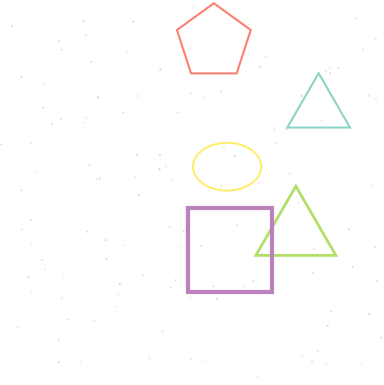[{"shape": "triangle", "thickness": 1.5, "radius": 0.47, "center": [0.828, 0.716]}, {"shape": "pentagon", "thickness": 1.5, "radius": 0.5, "center": [0.555, 0.891]}, {"shape": "triangle", "thickness": 2, "radius": 0.6, "center": [0.769, 0.397]}, {"shape": "square", "thickness": 3, "radius": 0.54, "center": [0.597, 0.351]}, {"shape": "oval", "thickness": 1.5, "radius": 0.44, "center": [0.59, 0.567]}]